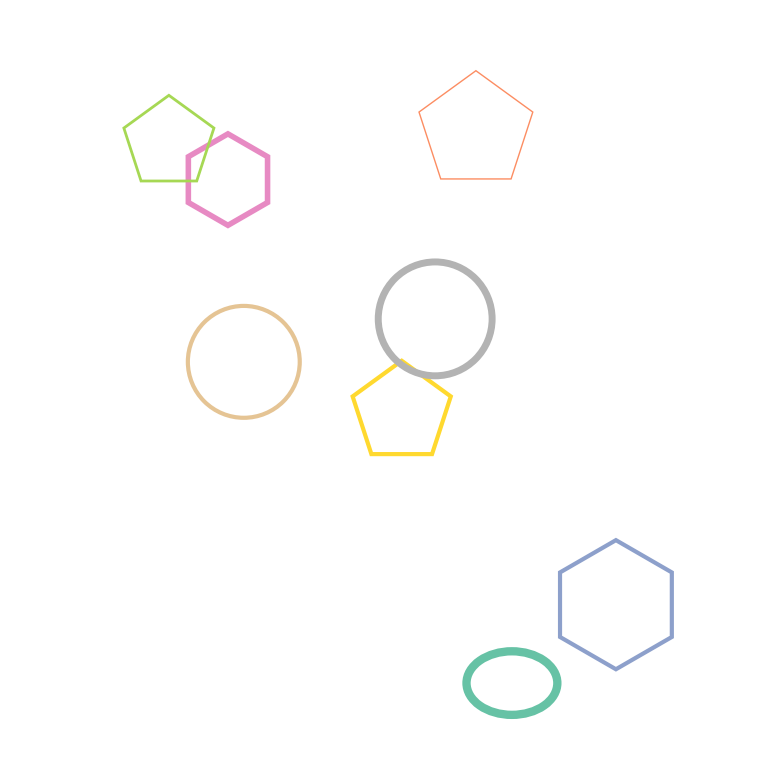[{"shape": "oval", "thickness": 3, "radius": 0.29, "center": [0.665, 0.113]}, {"shape": "pentagon", "thickness": 0.5, "radius": 0.39, "center": [0.618, 0.83]}, {"shape": "hexagon", "thickness": 1.5, "radius": 0.42, "center": [0.8, 0.215]}, {"shape": "hexagon", "thickness": 2, "radius": 0.3, "center": [0.296, 0.767]}, {"shape": "pentagon", "thickness": 1, "radius": 0.31, "center": [0.219, 0.815]}, {"shape": "pentagon", "thickness": 1.5, "radius": 0.34, "center": [0.522, 0.464]}, {"shape": "circle", "thickness": 1.5, "radius": 0.36, "center": [0.317, 0.53]}, {"shape": "circle", "thickness": 2.5, "radius": 0.37, "center": [0.565, 0.586]}]